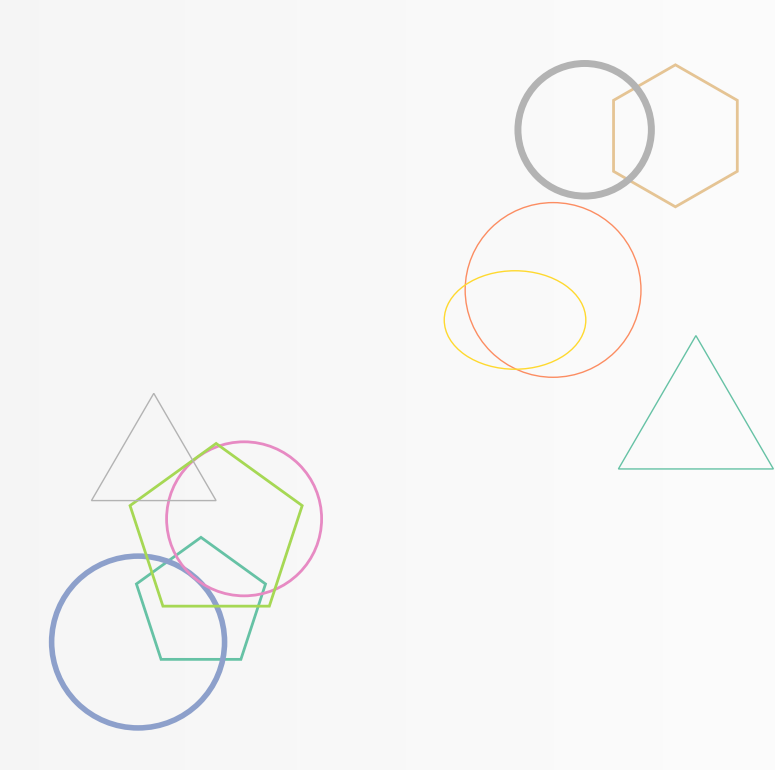[{"shape": "triangle", "thickness": 0.5, "radius": 0.58, "center": [0.898, 0.449]}, {"shape": "pentagon", "thickness": 1, "radius": 0.44, "center": [0.259, 0.215]}, {"shape": "circle", "thickness": 0.5, "radius": 0.57, "center": [0.714, 0.623]}, {"shape": "circle", "thickness": 2, "radius": 0.56, "center": [0.178, 0.166]}, {"shape": "circle", "thickness": 1, "radius": 0.5, "center": [0.315, 0.326]}, {"shape": "pentagon", "thickness": 1, "radius": 0.58, "center": [0.279, 0.307]}, {"shape": "oval", "thickness": 0.5, "radius": 0.46, "center": [0.665, 0.584]}, {"shape": "hexagon", "thickness": 1, "radius": 0.46, "center": [0.872, 0.824]}, {"shape": "circle", "thickness": 2.5, "radius": 0.43, "center": [0.754, 0.831]}, {"shape": "triangle", "thickness": 0.5, "radius": 0.46, "center": [0.198, 0.396]}]